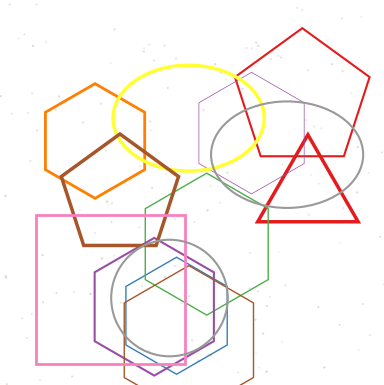[{"shape": "triangle", "thickness": 2.5, "radius": 0.75, "center": [0.8, 0.499]}, {"shape": "pentagon", "thickness": 1.5, "radius": 0.92, "center": [0.785, 0.743]}, {"shape": "hexagon", "thickness": 1, "radius": 0.76, "center": [0.459, 0.18]}, {"shape": "hexagon", "thickness": 1, "radius": 0.92, "center": [0.537, 0.366]}, {"shape": "hexagon", "thickness": 1.5, "radius": 0.89, "center": [0.401, 0.203]}, {"shape": "hexagon", "thickness": 0.5, "radius": 0.79, "center": [0.653, 0.654]}, {"shape": "hexagon", "thickness": 2, "radius": 0.74, "center": [0.247, 0.634]}, {"shape": "oval", "thickness": 2.5, "radius": 0.98, "center": [0.49, 0.693]}, {"shape": "hexagon", "thickness": 1, "radius": 0.97, "center": [0.491, 0.116]}, {"shape": "pentagon", "thickness": 2.5, "radius": 0.8, "center": [0.311, 0.492]}, {"shape": "square", "thickness": 2, "radius": 0.97, "center": [0.288, 0.247]}, {"shape": "circle", "thickness": 1.5, "radius": 0.76, "center": [0.44, 0.226]}, {"shape": "oval", "thickness": 1.5, "radius": 0.99, "center": [0.746, 0.598]}]